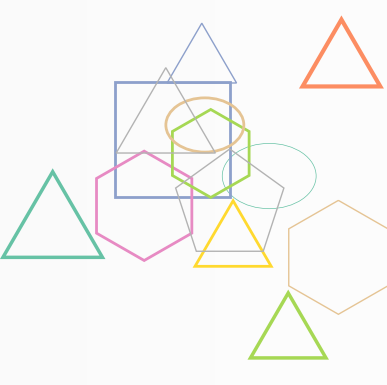[{"shape": "triangle", "thickness": 2.5, "radius": 0.74, "center": [0.136, 0.406]}, {"shape": "oval", "thickness": 0.5, "radius": 0.61, "center": [0.695, 0.543]}, {"shape": "triangle", "thickness": 3, "radius": 0.58, "center": [0.881, 0.833]}, {"shape": "square", "thickness": 2, "radius": 0.74, "center": [0.445, 0.638]}, {"shape": "triangle", "thickness": 1, "radius": 0.52, "center": [0.521, 0.836]}, {"shape": "hexagon", "thickness": 2, "radius": 0.71, "center": [0.372, 0.465]}, {"shape": "hexagon", "thickness": 2, "radius": 0.57, "center": [0.544, 0.601]}, {"shape": "triangle", "thickness": 2.5, "radius": 0.56, "center": [0.744, 0.127]}, {"shape": "triangle", "thickness": 2, "radius": 0.57, "center": [0.602, 0.365]}, {"shape": "oval", "thickness": 2, "radius": 0.5, "center": [0.529, 0.675]}, {"shape": "hexagon", "thickness": 1, "radius": 0.74, "center": [0.873, 0.332]}, {"shape": "triangle", "thickness": 1, "radius": 0.74, "center": [0.428, 0.676]}, {"shape": "pentagon", "thickness": 1, "radius": 0.73, "center": [0.593, 0.466]}]